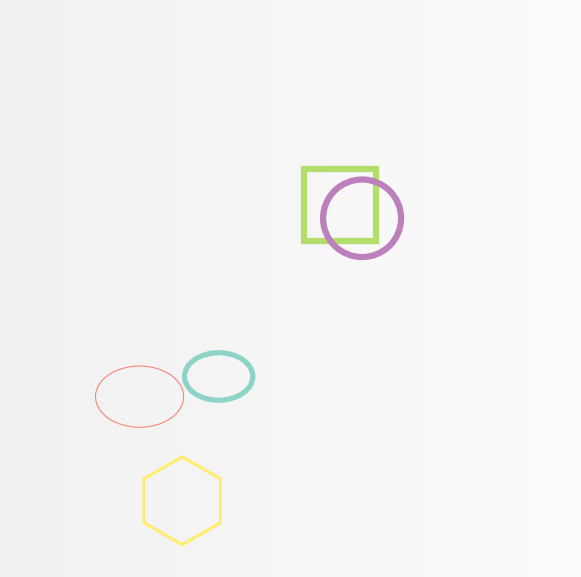[{"shape": "oval", "thickness": 2.5, "radius": 0.29, "center": [0.376, 0.347]}, {"shape": "oval", "thickness": 0.5, "radius": 0.38, "center": [0.24, 0.312]}, {"shape": "square", "thickness": 3, "radius": 0.31, "center": [0.584, 0.644]}, {"shape": "circle", "thickness": 3, "radius": 0.34, "center": [0.623, 0.621]}, {"shape": "hexagon", "thickness": 1.5, "radius": 0.38, "center": [0.313, 0.132]}]